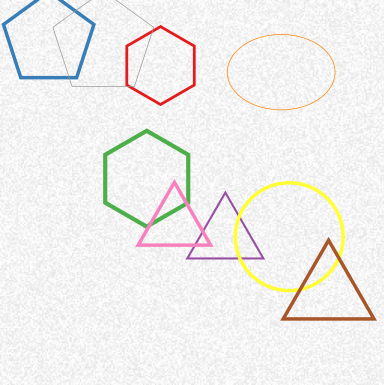[{"shape": "hexagon", "thickness": 2, "radius": 0.51, "center": [0.417, 0.83]}, {"shape": "pentagon", "thickness": 2.5, "radius": 0.62, "center": [0.126, 0.898]}, {"shape": "hexagon", "thickness": 3, "radius": 0.62, "center": [0.381, 0.536]}, {"shape": "triangle", "thickness": 1.5, "radius": 0.57, "center": [0.585, 0.386]}, {"shape": "oval", "thickness": 0.5, "radius": 0.7, "center": [0.73, 0.813]}, {"shape": "circle", "thickness": 2.5, "radius": 0.7, "center": [0.751, 0.385]}, {"shape": "triangle", "thickness": 2.5, "radius": 0.68, "center": [0.853, 0.24]}, {"shape": "triangle", "thickness": 2.5, "radius": 0.54, "center": [0.453, 0.418]}, {"shape": "pentagon", "thickness": 0.5, "radius": 0.69, "center": [0.268, 0.886]}]